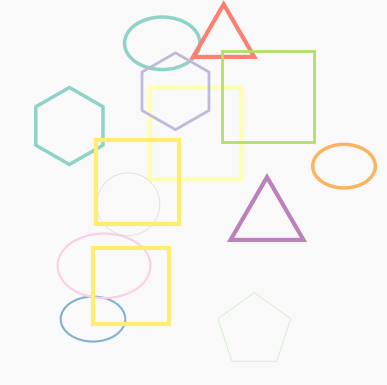[{"shape": "oval", "thickness": 2.5, "radius": 0.49, "center": [0.419, 0.888]}, {"shape": "hexagon", "thickness": 2.5, "radius": 0.5, "center": [0.179, 0.673]}, {"shape": "square", "thickness": 3, "radius": 0.59, "center": [0.505, 0.653]}, {"shape": "hexagon", "thickness": 2, "radius": 0.5, "center": [0.453, 0.763]}, {"shape": "triangle", "thickness": 3, "radius": 0.46, "center": [0.577, 0.898]}, {"shape": "oval", "thickness": 1.5, "radius": 0.42, "center": [0.24, 0.171]}, {"shape": "oval", "thickness": 2.5, "radius": 0.4, "center": [0.888, 0.568]}, {"shape": "square", "thickness": 2, "radius": 0.59, "center": [0.691, 0.748]}, {"shape": "oval", "thickness": 1.5, "radius": 0.6, "center": [0.269, 0.31]}, {"shape": "circle", "thickness": 0.5, "radius": 0.41, "center": [0.331, 0.469]}, {"shape": "triangle", "thickness": 3, "radius": 0.54, "center": [0.689, 0.431]}, {"shape": "pentagon", "thickness": 0.5, "radius": 0.49, "center": [0.656, 0.142]}, {"shape": "square", "thickness": 3, "radius": 0.49, "center": [0.338, 0.258]}, {"shape": "square", "thickness": 3, "radius": 0.54, "center": [0.355, 0.527]}]